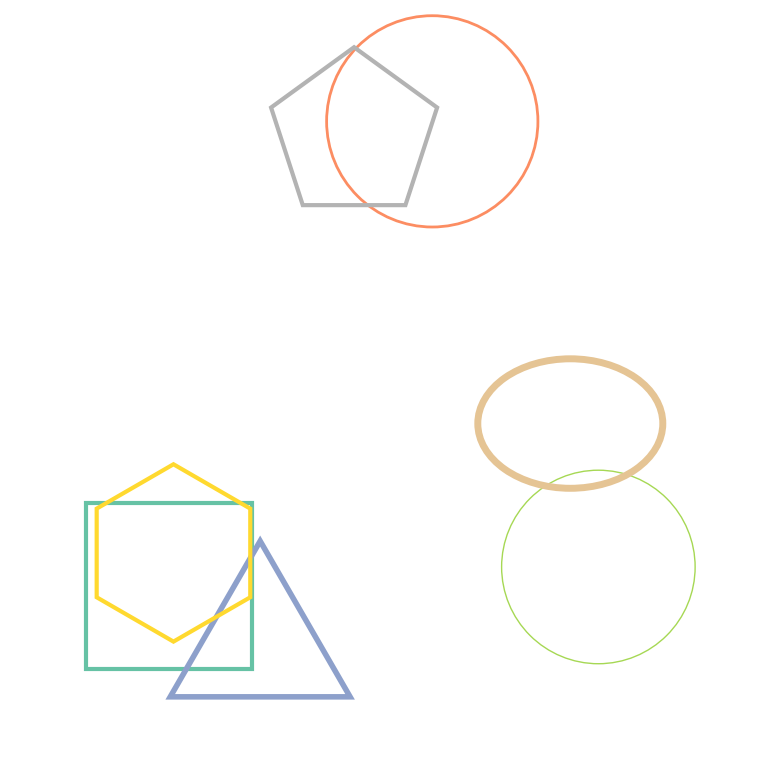[{"shape": "square", "thickness": 1.5, "radius": 0.54, "center": [0.219, 0.239]}, {"shape": "circle", "thickness": 1, "radius": 0.69, "center": [0.561, 0.842]}, {"shape": "triangle", "thickness": 2, "radius": 0.67, "center": [0.338, 0.162]}, {"shape": "circle", "thickness": 0.5, "radius": 0.63, "center": [0.777, 0.264]}, {"shape": "hexagon", "thickness": 1.5, "radius": 0.58, "center": [0.225, 0.282]}, {"shape": "oval", "thickness": 2.5, "radius": 0.6, "center": [0.741, 0.45]}, {"shape": "pentagon", "thickness": 1.5, "radius": 0.57, "center": [0.46, 0.825]}]